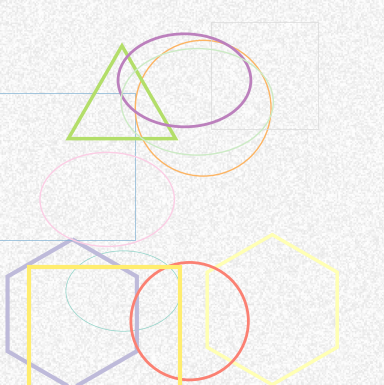[{"shape": "oval", "thickness": 0.5, "radius": 0.75, "center": [0.32, 0.244]}, {"shape": "hexagon", "thickness": 2.5, "radius": 0.97, "center": [0.707, 0.196]}, {"shape": "hexagon", "thickness": 3, "radius": 0.97, "center": [0.188, 0.185]}, {"shape": "circle", "thickness": 2, "radius": 0.76, "center": [0.493, 0.166]}, {"shape": "square", "thickness": 0.5, "radius": 0.96, "center": [0.16, 0.568]}, {"shape": "circle", "thickness": 1, "radius": 0.88, "center": [0.528, 0.719]}, {"shape": "triangle", "thickness": 2.5, "radius": 0.8, "center": [0.317, 0.72]}, {"shape": "oval", "thickness": 1, "radius": 0.87, "center": [0.278, 0.482]}, {"shape": "square", "thickness": 0.5, "radius": 0.69, "center": [0.687, 0.804]}, {"shape": "oval", "thickness": 2, "radius": 0.86, "center": [0.479, 0.791]}, {"shape": "oval", "thickness": 1, "radius": 0.99, "center": [0.512, 0.736]}, {"shape": "square", "thickness": 3, "radius": 0.98, "center": [0.27, 0.111]}]